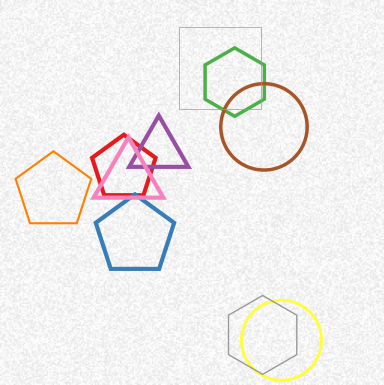[{"shape": "pentagon", "thickness": 3, "radius": 0.43, "center": [0.322, 0.563]}, {"shape": "pentagon", "thickness": 3, "radius": 0.54, "center": [0.351, 0.388]}, {"shape": "hexagon", "thickness": 2.5, "radius": 0.44, "center": [0.61, 0.787]}, {"shape": "triangle", "thickness": 3, "radius": 0.44, "center": [0.412, 0.611]}, {"shape": "pentagon", "thickness": 1.5, "radius": 0.52, "center": [0.139, 0.504]}, {"shape": "circle", "thickness": 2, "radius": 0.52, "center": [0.731, 0.116]}, {"shape": "circle", "thickness": 2.5, "radius": 0.56, "center": [0.686, 0.671]}, {"shape": "triangle", "thickness": 3, "radius": 0.52, "center": [0.334, 0.539]}, {"shape": "hexagon", "thickness": 1, "radius": 0.51, "center": [0.682, 0.13]}, {"shape": "square", "thickness": 0.5, "radius": 0.53, "center": [0.571, 0.823]}]